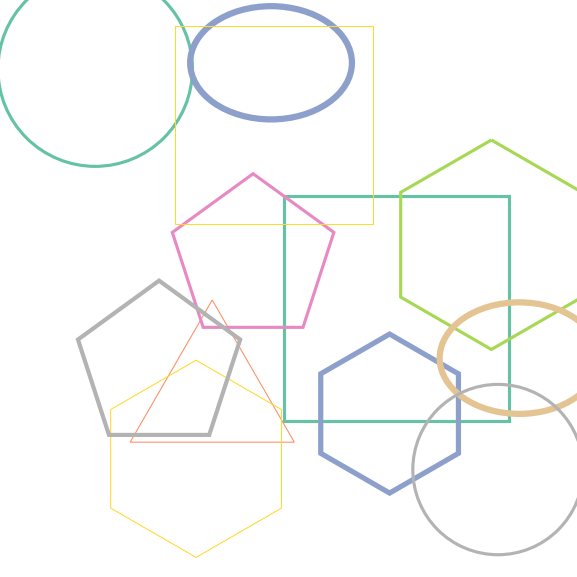[{"shape": "square", "thickness": 1.5, "radius": 0.98, "center": [0.687, 0.465]}, {"shape": "circle", "thickness": 1.5, "radius": 0.84, "center": [0.165, 0.879]}, {"shape": "triangle", "thickness": 0.5, "radius": 0.82, "center": [0.368, 0.316]}, {"shape": "oval", "thickness": 3, "radius": 0.7, "center": [0.469, 0.89]}, {"shape": "hexagon", "thickness": 2.5, "radius": 0.69, "center": [0.675, 0.283]}, {"shape": "pentagon", "thickness": 1.5, "radius": 0.74, "center": [0.438, 0.551]}, {"shape": "hexagon", "thickness": 1.5, "radius": 0.91, "center": [0.851, 0.575]}, {"shape": "square", "thickness": 0.5, "radius": 0.86, "center": [0.475, 0.782]}, {"shape": "hexagon", "thickness": 0.5, "radius": 0.85, "center": [0.339, 0.205]}, {"shape": "oval", "thickness": 3, "radius": 0.69, "center": [0.899, 0.379]}, {"shape": "circle", "thickness": 1.5, "radius": 0.74, "center": [0.862, 0.186]}, {"shape": "pentagon", "thickness": 2, "radius": 0.74, "center": [0.275, 0.366]}]